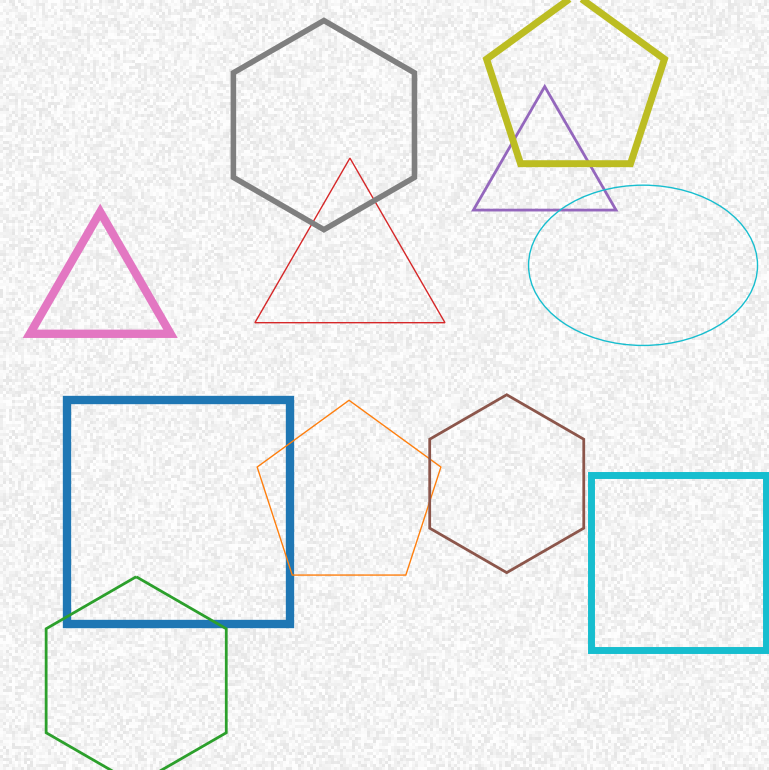[{"shape": "square", "thickness": 3, "radius": 0.73, "center": [0.232, 0.335]}, {"shape": "pentagon", "thickness": 0.5, "radius": 0.63, "center": [0.453, 0.355]}, {"shape": "hexagon", "thickness": 1, "radius": 0.68, "center": [0.177, 0.116]}, {"shape": "triangle", "thickness": 0.5, "radius": 0.71, "center": [0.454, 0.652]}, {"shape": "triangle", "thickness": 1, "radius": 0.53, "center": [0.707, 0.781]}, {"shape": "hexagon", "thickness": 1, "radius": 0.58, "center": [0.658, 0.372]}, {"shape": "triangle", "thickness": 3, "radius": 0.53, "center": [0.13, 0.619]}, {"shape": "hexagon", "thickness": 2, "radius": 0.68, "center": [0.421, 0.838]}, {"shape": "pentagon", "thickness": 2.5, "radius": 0.61, "center": [0.747, 0.886]}, {"shape": "square", "thickness": 2.5, "radius": 0.57, "center": [0.881, 0.269]}, {"shape": "oval", "thickness": 0.5, "radius": 0.74, "center": [0.835, 0.655]}]